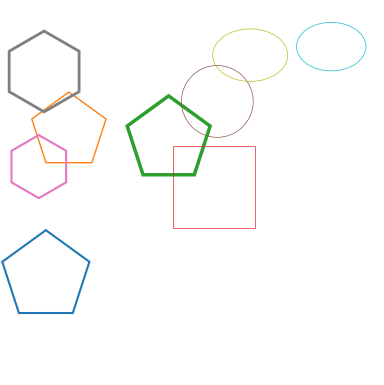[{"shape": "pentagon", "thickness": 1.5, "radius": 0.6, "center": [0.119, 0.283]}, {"shape": "pentagon", "thickness": 1, "radius": 0.51, "center": [0.179, 0.659]}, {"shape": "pentagon", "thickness": 2.5, "radius": 0.57, "center": [0.438, 0.638]}, {"shape": "square", "thickness": 0.5, "radius": 0.54, "center": [0.556, 0.514]}, {"shape": "circle", "thickness": 0.5, "radius": 0.47, "center": [0.564, 0.737]}, {"shape": "hexagon", "thickness": 1.5, "radius": 0.41, "center": [0.101, 0.567]}, {"shape": "hexagon", "thickness": 2, "radius": 0.52, "center": [0.115, 0.814]}, {"shape": "oval", "thickness": 0.5, "radius": 0.49, "center": [0.65, 0.857]}, {"shape": "oval", "thickness": 0.5, "radius": 0.45, "center": [0.86, 0.879]}]